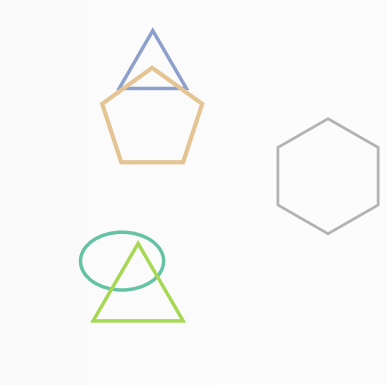[{"shape": "oval", "thickness": 2.5, "radius": 0.54, "center": [0.315, 0.322]}, {"shape": "triangle", "thickness": 2.5, "radius": 0.5, "center": [0.394, 0.82]}, {"shape": "triangle", "thickness": 2.5, "radius": 0.67, "center": [0.356, 0.234]}, {"shape": "pentagon", "thickness": 3, "radius": 0.68, "center": [0.393, 0.688]}, {"shape": "hexagon", "thickness": 2, "radius": 0.75, "center": [0.847, 0.542]}]